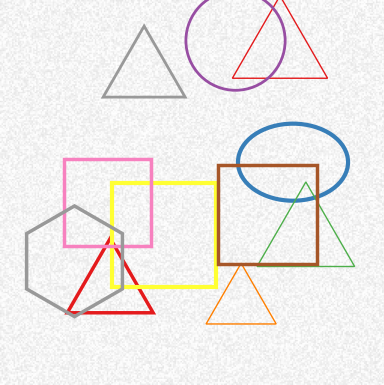[{"shape": "triangle", "thickness": 1, "radius": 0.71, "center": [0.727, 0.868]}, {"shape": "triangle", "thickness": 2.5, "radius": 0.64, "center": [0.286, 0.252]}, {"shape": "oval", "thickness": 3, "radius": 0.71, "center": [0.761, 0.579]}, {"shape": "triangle", "thickness": 1, "radius": 0.73, "center": [0.794, 0.381]}, {"shape": "circle", "thickness": 2, "radius": 0.64, "center": [0.612, 0.894]}, {"shape": "triangle", "thickness": 1, "radius": 0.53, "center": [0.626, 0.211]}, {"shape": "square", "thickness": 3, "radius": 0.68, "center": [0.426, 0.39]}, {"shape": "square", "thickness": 2.5, "radius": 0.64, "center": [0.695, 0.443]}, {"shape": "square", "thickness": 2.5, "radius": 0.57, "center": [0.279, 0.474]}, {"shape": "triangle", "thickness": 2, "radius": 0.61, "center": [0.374, 0.809]}, {"shape": "hexagon", "thickness": 2.5, "radius": 0.72, "center": [0.194, 0.321]}]